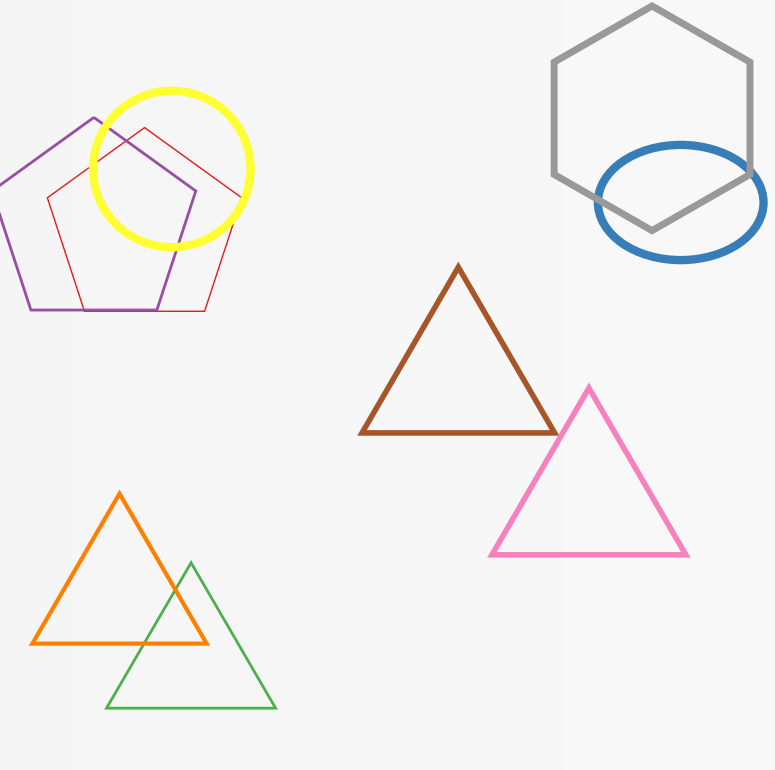[{"shape": "pentagon", "thickness": 0.5, "radius": 0.66, "center": [0.186, 0.702]}, {"shape": "oval", "thickness": 3, "radius": 0.53, "center": [0.878, 0.737]}, {"shape": "triangle", "thickness": 1, "radius": 0.63, "center": [0.247, 0.143]}, {"shape": "pentagon", "thickness": 1, "radius": 0.69, "center": [0.121, 0.709]}, {"shape": "triangle", "thickness": 1.5, "radius": 0.65, "center": [0.154, 0.229]}, {"shape": "circle", "thickness": 3, "radius": 0.51, "center": [0.222, 0.781]}, {"shape": "triangle", "thickness": 2, "radius": 0.72, "center": [0.591, 0.51]}, {"shape": "triangle", "thickness": 2, "radius": 0.72, "center": [0.76, 0.352]}, {"shape": "hexagon", "thickness": 2.5, "radius": 0.73, "center": [0.841, 0.846]}]